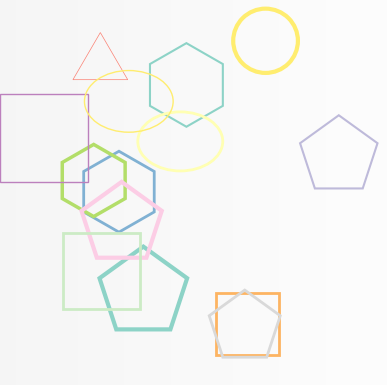[{"shape": "pentagon", "thickness": 3, "radius": 0.59, "center": [0.37, 0.241]}, {"shape": "hexagon", "thickness": 1.5, "radius": 0.54, "center": [0.481, 0.779]}, {"shape": "oval", "thickness": 2, "radius": 0.55, "center": [0.465, 0.633]}, {"shape": "pentagon", "thickness": 1.5, "radius": 0.53, "center": [0.874, 0.596]}, {"shape": "triangle", "thickness": 0.5, "radius": 0.41, "center": [0.259, 0.834]}, {"shape": "hexagon", "thickness": 2, "radius": 0.53, "center": [0.307, 0.502]}, {"shape": "square", "thickness": 2, "radius": 0.4, "center": [0.639, 0.159]}, {"shape": "hexagon", "thickness": 2.5, "radius": 0.47, "center": [0.242, 0.531]}, {"shape": "pentagon", "thickness": 3, "radius": 0.54, "center": [0.314, 0.419]}, {"shape": "pentagon", "thickness": 2, "radius": 0.48, "center": [0.632, 0.15]}, {"shape": "square", "thickness": 1, "radius": 0.57, "center": [0.114, 0.64]}, {"shape": "square", "thickness": 2, "radius": 0.49, "center": [0.261, 0.296]}, {"shape": "oval", "thickness": 1, "radius": 0.57, "center": [0.332, 0.737]}, {"shape": "circle", "thickness": 3, "radius": 0.42, "center": [0.685, 0.894]}]